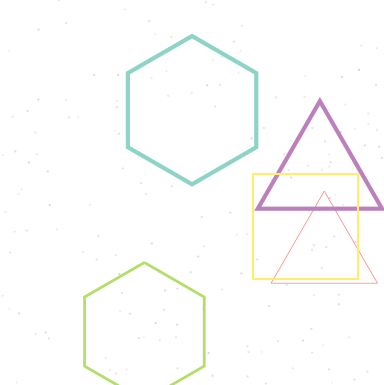[{"shape": "hexagon", "thickness": 3, "radius": 0.96, "center": [0.499, 0.714]}, {"shape": "triangle", "thickness": 0.5, "radius": 0.8, "center": [0.842, 0.344]}, {"shape": "hexagon", "thickness": 2, "radius": 0.9, "center": [0.375, 0.139]}, {"shape": "triangle", "thickness": 3, "radius": 0.93, "center": [0.831, 0.551]}, {"shape": "square", "thickness": 1.5, "radius": 0.68, "center": [0.794, 0.411]}]